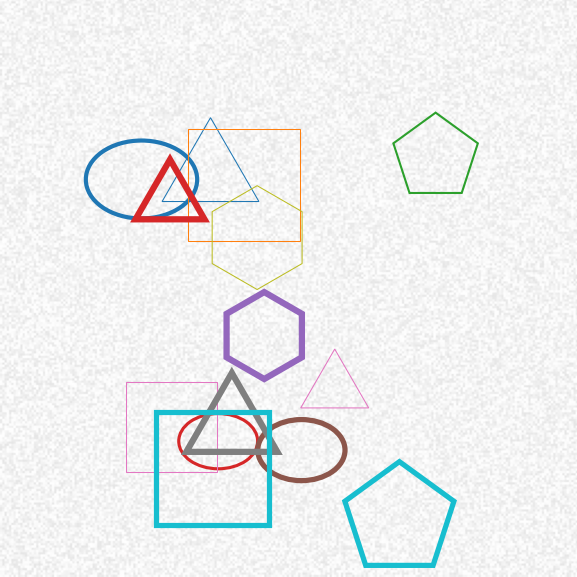[{"shape": "oval", "thickness": 2, "radius": 0.48, "center": [0.245, 0.688]}, {"shape": "triangle", "thickness": 0.5, "radius": 0.48, "center": [0.365, 0.699]}, {"shape": "square", "thickness": 0.5, "radius": 0.48, "center": [0.423, 0.679]}, {"shape": "pentagon", "thickness": 1, "radius": 0.38, "center": [0.754, 0.727]}, {"shape": "oval", "thickness": 1.5, "radius": 0.34, "center": [0.378, 0.235]}, {"shape": "triangle", "thickness": 3, "radius": 0.34, "center": [0.294, 0.654]}, {"shape": "hexagon", "thickness": 3, "radius": 0.38, "center": [0.458, 0.418]}, {"shape": "oval", "thickness": 2.5, "radius": 0.38, "center": [0.522, 0.22]}, {"shape": "square", "thickness": 0.5, "radius": 0.39, "center": [0.297, 0.259]}, {"shape": "triangle", "thickness": 0.5, "radius": 0.34, "center": [0.58, 0.327]}, {"shape": "triangle", "thickness": 3, "radius": 0.46, "center": [0.401, 0.262]}, {"shape": "hexagon", "thickness": 0.5, "radius": 0.45, "center": [0.445, 0.588]}, {"shape": "pentagon", "thickness": 2.5, "radius": 0.5, "center": [0.692, 0.1]}, {"shape": "square", "thickness": 2.5, "radius": 0.49, "center": [0.367, 0.189]}]